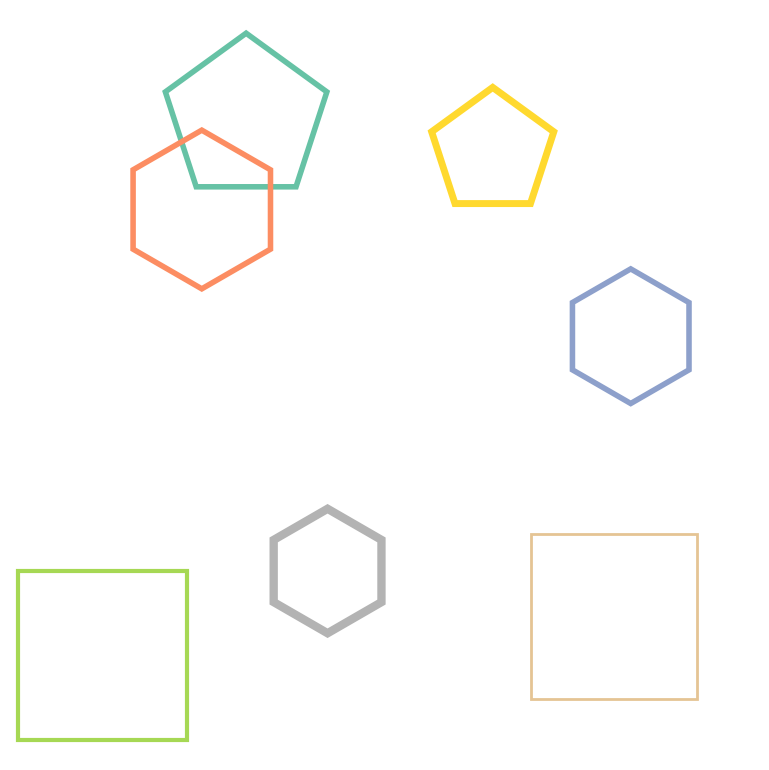[{"shape": "pentagon", "thickness": 2, "radius": 0.55, "center": [0.32, 0.847]}, {"shape": "hexagon", "thickness": 2, "radius": 0.52, "center": [0.262, 0.728]}, {"shape": "hexagon", "thickness": 2, "radius": 0.44, "center": [0.819, 0.563]}, {"shape": "square", "thickness": 1.5, "radius": 0.55, "center": [0.133, 0.149]}, {"shape": "pentagon", "thickness": 2.5, "radius": 0.42, "center": [0.64, 0.803]}, {"shape": "square", "thickness": 1, "radius": 0.54, "center": [0.798, 0.199]}, {"shape": "hexagon", "thickness": 3, "radius": 0.4, "center": [0.425, 0.258]}]